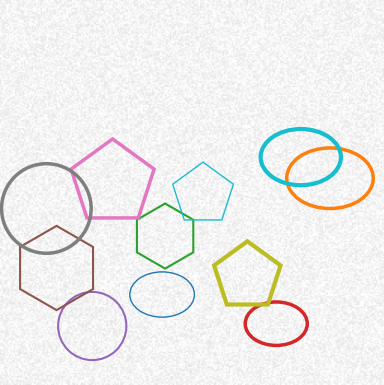[{"shape": "oval", "thickness": 1, "radius": 0.42, "center": [0.421, 0.235]}, {"shape": "oval", "thickness": 2.5, "radius": 0.56, "center": [0.857, 0.537]}, {"shape": "hexagon", "thickness": 1.5, "radius": 0.42, "center": [0.429, 0.387]}, {"shape": "oval", "thickness": 2.5, "radius": 0.4, "center": [0.718, 0.159]}, {"shape": "circle", "thickness": 1.5, "radius": 0.44, "center": [0.24, 0.153]}, {"shape": "hexagon", "thickness": 1.5, "radius": 0.55, "center": [0.147, 0.304]}, {"shape": "pentagon", "thickness": 2.5, "radius": 0.57, "center": [0.292, 0.526]}, {"shape": "circle", "thickness": 2.5, "radius": 0.58, "center": [0.12, 0.459]}, {"shape": "pentagon", "thickness": 3, "radius": 0.45, "center": [0.642, 0.282]}, {"shape": "pentagon", "thickness": 1, "radius": 0.41, "center": [0.527, 0.496]}, {"shape": "oval", "thickness": 3, "radius": 0.52, "center": [0.781, 0.592]}]